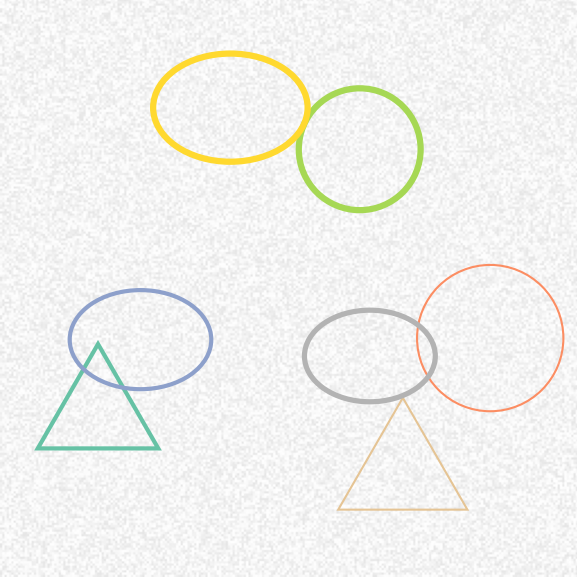[{"shape": "triangle", "thickness": 2, "radius": 0.6, "center": [0.17, 0.283]}, {"shape": "circle", "thickness": 1, "radius": 0.63, "center": [0.849, 0.414]}, {"shape": "oval", "thickness": 2, "radius": 0.61, "center": [0.243, 0.411]}, {"shape": "circle", "thickness": 3, "radius": 0.53, "center": [0.623, 0.741]}, {"shape": "oval", "thickness": 3, "radius": 0.67, "center": [0.399, 0.813]}, {"shape": "triangle", "thickness": 1, "radius": 0.65, "center": [0.698, 0.181]}, {"shape": "oval", "thickness": 2.5, "radius": 0.57, "center": [0.64, 0.383]}]